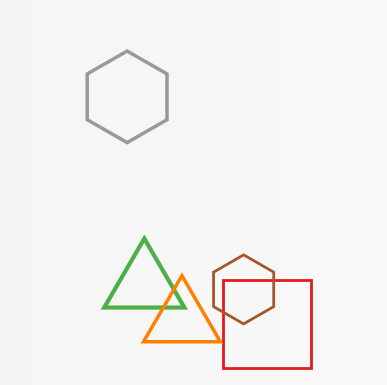[{"shape": "square", "thickness": 2, "radius": 0.57, "center": [0.689, 0.158]}, {"shape": "triangle", "thickness": 3, "radius": 0.6, "center": [0.372, 0.261]}, {"shape": "triangle", "thickness": 2.5, "radius": 0.57, "center": [0.469, 0.17]}, {"shape": "hexagon", "thickness": 2, "radius": 0.45, "center": [0.629, 0.248]}, {"shape": "hexagon", "thickness": 2.5, "radius": 0.59, "center": [0.328, 0.749]}]